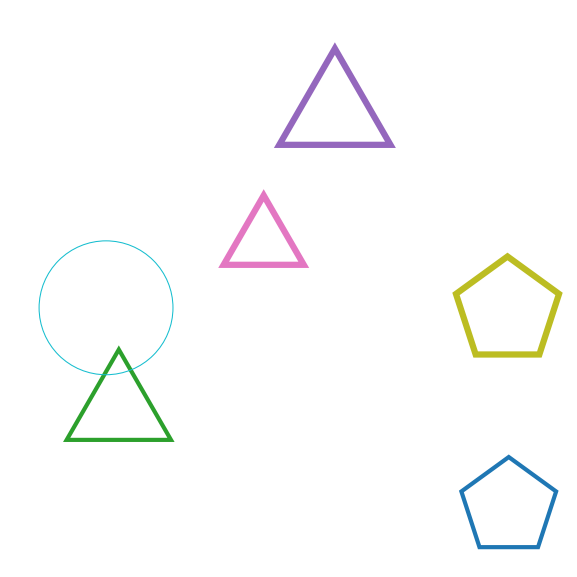[{"shape": "pentagon", "thickness": 2, "radius": 0.43, "center": [0.881, 0.121]}, {"shape": "triangle", "thickness": 2, "radius": 0.52, "center": [0.206, 0.29]}, {"shape": "triangle", "thickness": 3, "radius": 0.56, "center": [0.58, 0.804]}, {"shape": "triangle", "thickness": 3, "radius": 0.4, "center": [0.457, 0.581]}, {"shape": "pentagon", "thickness": 3, "radius": 0.47, "center": [0.879, 0.461]}, {"shape": "circle", "thickness": 0.5, "radius": 0.58, "center": [0.184, 0.466]}]